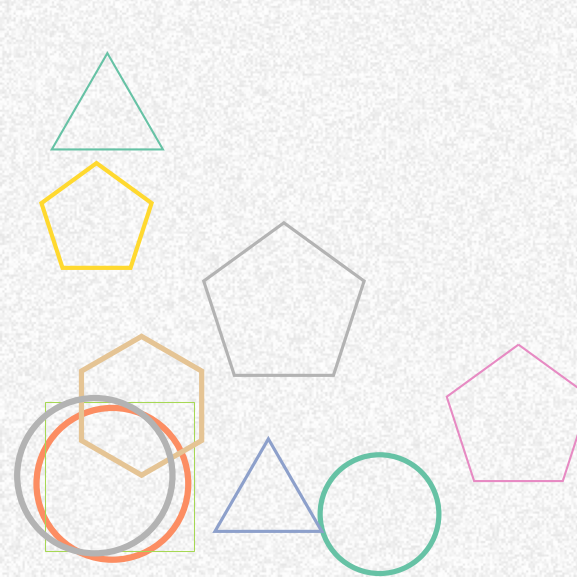[{"shape": "triangle", "thickness": 1, "radius": 0.56, "center": [0.186, 0.796]}, {"shape": "circle", "thickness": 2.5, "radius": 0.51, "center": [0.657, 0.109]}, {"shape": "circle", "thickness": 3, "radius": 0.66, "center": [0.195, 0.161]}, {"shape": "triangle", "thickness": 1.5, "radius": 0.53, "center": [0.465, 0.132]}, {"shape": "pentagon", "thickness": 1, "radius": 0.65, "center": [0.898, 0.272]}, {"shape": "square", "thickness": 0.5, "radius": 0.64, "center": [0.208, 0.174]}, {"shape": "pentagon", "thickness": 2, "radius": 0.5, "center": [0.167, 0.616]}, {"shape": "hexagon", "thickness": 2.5, "radius": 0.6, "center": [0.245, 0.296]}, {"shape": "circle", "thickness": 3, "radius": 0.67, "center": [0.164, 0.175]}, {"shape": "pentagon", "thickness": 1.5, "radius": 0.73, "center": [0.492, 0.467]}]